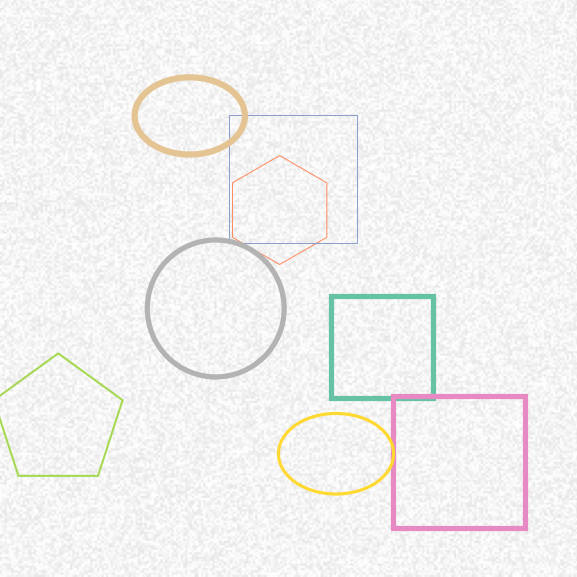[{"shape": "square", "thickness": 2.5, "radius": 0.44, "center": [0.661, 0.398]}, {"shape": "hexagon", "thickness": 0.5, "radius": 0.47, "center": [0.484, 0.635]}, {"shape": "square", "thickness": 0.5, "radius": 0.55, "center": [0.508, 0.689]}, {"shape": "square", "thickness": 2.5, "radius": 0.57, "center": [0.795, 0.199]}, {"shape": "pentagon", "thickness": 1, "radius": 0.59, "center": [0.101, 0.27]}, {"shape": "oval", "thickness": 1.5, "radius": 0.5, "center": [0.582, 0.213]}, {"shape": "oval", "thickness": 3, "radius": 0.48, "center": [0.329, 0.798]}, {"shape": "circle", "thickness": 2.5, "radius": 0.59, "center": [0.374, 0.465]}]